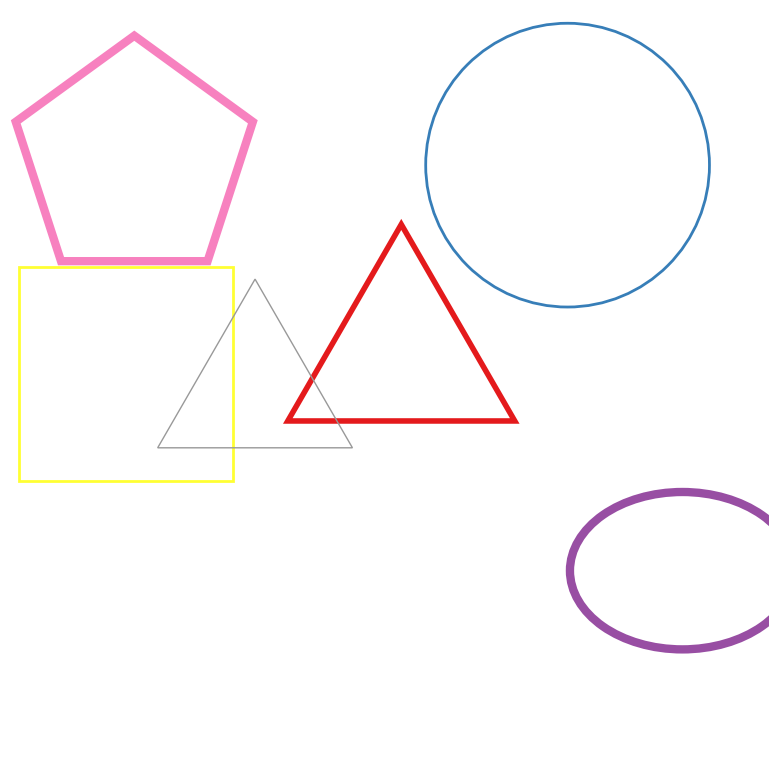[{"shape": "triangle", "thickness": 2, "radius": 0.85, "center": [0.521, 0.538]}, {"shape": "circle", "thickness": 1, "radius": 0.92, "center": [0.737, 0.786]}, {"shape": "oval", "thickness": 3, "radius": 0.73, "center": [0.886, 0.259]}, {"shape": "square", "thickness": 1, "radius": 0.69, "center": [0.163, 0.514]}, {"shape": "pentagon", "thickness": 3, "radius": 0.81, "center": [0.174, 0.792]}, {"shape": "triangle", "thickness": 0.5, "radius": 0.73, "center": [0.331, 0.491]}]